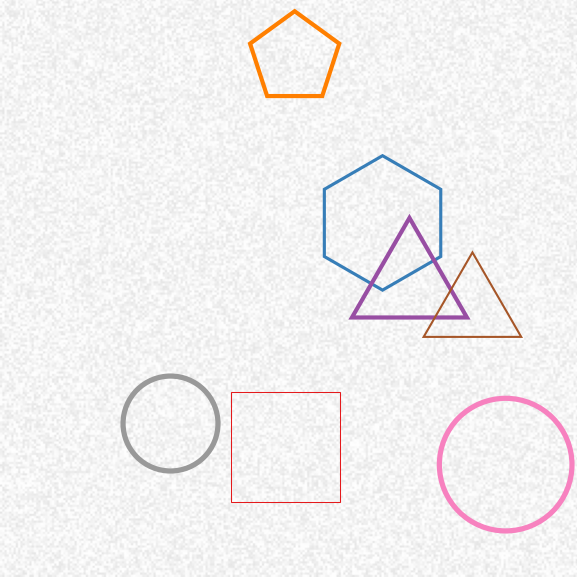[{"shape": "square", "thickness": 0.5, "radius": 0.47, "center": [0.494, 0.225]}, {"shape": "hexagon", "thickness": 1.5, "radius": 0.58, "center": [0.662, 0.613]}, {"shape": "triangle", "thickness": 2, "radius": 0.57, "center": [0.709, 0.507]}, {"shape": "pentagon", "thickness": 2, "radius": 0.41, "center": [0.51, 0.899]}, {"shape": "triangle", "thickness": 1, "radius": 0.49, "center": [0.818, 0.465]}, {"shape": "circle", "thickness": 2.5, "radius": 0.57, "center": [0.876, 0.195]}, {"shape": "circle", "thickness": 2.5, "radius": 0.41, "center": [0.295, 0.266]}]